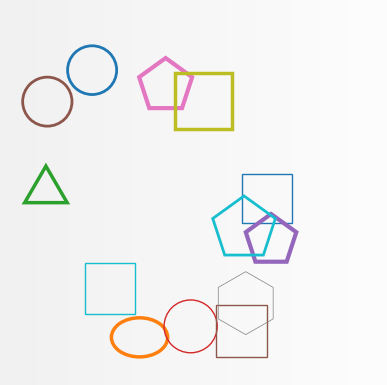[{"shape": "circle", "thickness": 2, "radius": 0.32, "center": [0.238, 0.818]}, {"shape": "square", "thickness": 1, "radius": 0.32, "center": [0.689, 0.484]}, {"shape": "oval", "thickness": 2.5, "radius": 0.36, "center": [0.36, 0.124]}, {"shape": "triangle", "thickness": 2.5, "radius": 0.32, "center": [0.118, 0.505]}, {"shape": "circle", "thickness": 1, "radius": 0.34, "center": [0.492, 0.152]}, {"shape": "pentagon", "thickness": 3, "radius": 0.34, "center": [0.699, 0.376]}, {"shape": "square", "thickness": 1, "radius": 0.33, "center": [0.623, 0.14]}, {"shape": "circle", "thickness": 2, "radius": 0.32, "center": [0.122, 0.736]}, {"shape": "pentagon", "thickness": 3, "radius": 0.36, "center": [0.427, 0.777]}, {"shape": "hexagon", "thickness": 0.5, "radius": 0.41, "center": [0.634, 0.213]}, {"shape": "square", "thickness": 2.5, "radius": 0.36, "center": [0.525, 0.738]}, {"shape": "pentagon", "thickness": 2, "radius": 0.42, "center": [0.63, 0.406]}, {"shape": "square", "thickness": 1, "radius": 0.33, "center": [0.284, 0.251]}]